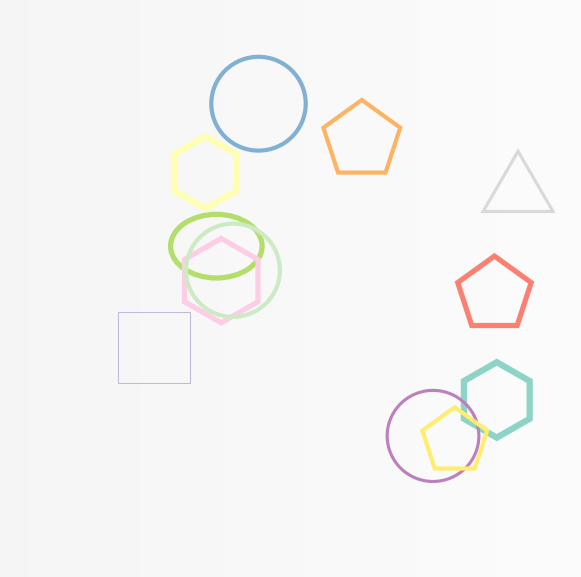[{"shape": "hexagon", "thickness": 3, "radius": 0.33, "center": [0.855, 0.307]}, {"shape": "hexagon", "thickness": 3, "radius": 0.31, "center": [0.353, 0.701]}, {"shape": "square", "thickness": 0.5, "radius": 0.31, "center": [0.265, 0.397]}, {"shape": "pentagon", "thickness": 2.5, "radius": 0.33, "center": [0.851, 0.489]}, {"shape": "circle", "thickness": 2, "radius": 0.41, "center": [0.445, 0.82]}, {"shape": "pentagon", "thickness": 2, "radius": 0.35, "center": [0.622, 0.757]}, {"shape": "oval", "thickness": 2.5, "radius": 0.39, "center": [0.372, 0.573]}, {"shape": "hexagon", "thickness": 2.5, "radius": 0.37, "center": [0.381, 0.513]}, {"shape": "triangle", "thickness": 1.5, "radius": 0.35, "center": [0.891, 0.668]}, {"shape": "circle", "thickness": 1.5, "radius": 0.39, "center": [0.745, 0.244]}, {"shape": "circle", "thickness": 2, "radius": 0.4, "center": [0.401, 0.531]}, {"shape": "pentagon", "thickness": 2, "radius": 0.29, "center": [0.782, 0.235]}]